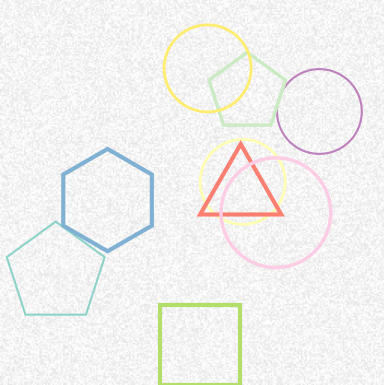[{"shape": "pentagon", "thickness": 1.5, "radius": 0.67, "center": [0.145, 0.291]}, {"shape": "circle", "thickness": 2, "radius": 0.55, "center": [0.63, 0.528]}, {"shape": "triangle", "thickness": 3, "radius": 0.61, "center": [0.625, 0.504]}, {"shape": "hexagon", "thickness": 3, "radius": 0.66, "center": [0.279, 0.48]}, {"shape": "square", "thickness": 3, "radius": 0.52, "center": [0.519, 0.104]}, {"shape": "circle", "thickness": 2.5, "radius": 0.71, "center": [0.717, 0.448]}, {"shape": "circle", "thickness": 1.5, "radius": 0.55, "center": [0.83, 0.71]}, {"shape": "pentagon", "thickness": 2.5, "radius": 0.52, "center": [0.642, 0.76]}, {"shape": "circle", "thickness": 2, "radius": 0.57, "center": [0.539, 0.822]}]